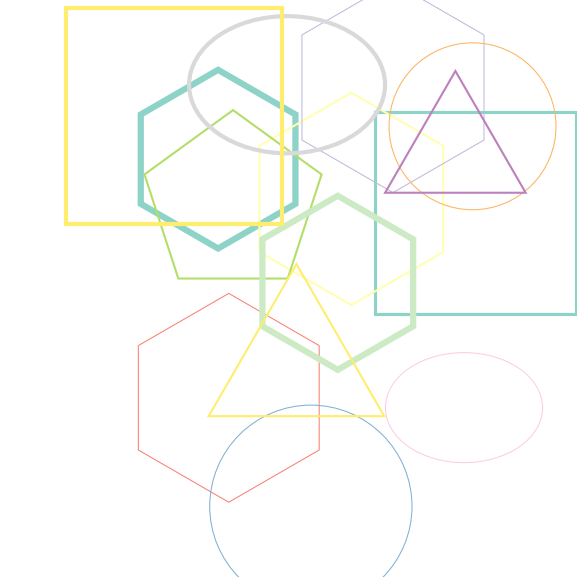[{"shape": "square", "thickness": 1.5, "radius": 0.87, "center": [0.824, 0.63]}, {"shape": "hexagon", "thickness": 3, "radius": 0.77, "center": [0.378, 0.724]}, {"shape": "hexagon", "thickness": 1, "radius": 0.92, "center": [0.608, 0.655]}, {"shape": "hexagon", "thickness": 0.5, "radius": 0.91, "center": [0.68, 0.848]}, {"shape": "hexagon", "thickness": 0.5, "radius": 0.9, "center": [0.396, 0.31]}, {"shape": "circle", "thickness": 0.5, "radius": 0.88, "center": [0.538, 0.122]}, {"shape": "circle", "thickness": 0.5, "radius": 0.72, "center": [0.818, 0.78]}, {"shape": "pentagon", "thickness": 1, "radius": 0.81, "center": [0.404, 0.647]}, {"shape": "oval", "thickness": 0.5, "radius": 0.68, "center": [0.803, 0.293]}, {"shape": "oval", "thickness": 2, "radius": 0.85, "center": [0.497, 0.852]}, {"shape": "triangle", "thickness": 1, "radius": 0.7, "center": [0.789, 0.736]}, {"shape": "hexagon", "thickness": 3, "radius": 0.75, "center": [0.585, 0.509]}, {"shape": "triangle", "thickness": 1, "radius": 0.88, "center": [0.513, 0.366]}, {"shape": "square", "thickness": 2, "radius": 0.94, "center": [0.301, 0.799]}]